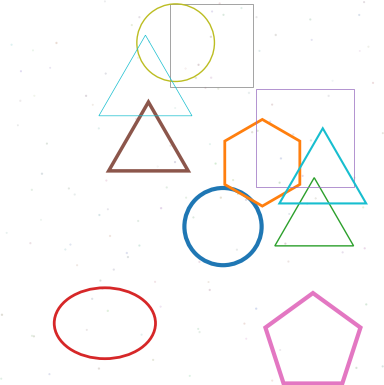[{"shape": "circle", "thickness": 3, "radius": 0.5, "center": [0.579, 0.411]}, {"shape": "hexagon", "thickness": 2, "radius": 0.56, "center": [0.681, 0.577]}, {"shape": "triangle", "thickness": 1, "radius": 0.59, "center": [0.816, 0.42]}, {"shape": "oval", "thickness": 2, "radius": 0.66, "center": [0.272, 0.16]}, {"shape": "square", "thickness": 0.5, "radius": 0.64, "center": [0.792, 0.641]}, {"shape": "triangle", "thickness": 2.5, "radius": 0.6, "center": [0.386, 0.616]}, {"shape": "pentagon", "thickness": 3, "radius": 0.65, "center": [0.813, 0.109]}, {"shape": "square", "thickness": 0.5, "radius": 0.54, "center": [0.549, 0.883]}, {"shape": "circle", "thickness": 1, "radius": 0.5, "center": [0.456, 0.889]}, {"shape": "triangle", "thickness": 0.5, "radius": 0.7, "center": [0.378, 0.769]}, {"shape": "triangle", "thickness": 1.5, "radius": 0.65, "center": [0.838, 0.537]}]